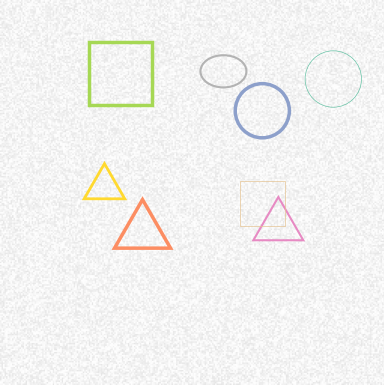[{"shape": "circle", "thickness": 0.5, "radius": 0.37, "center": [0.866, 0.795]}, {"shape": "triangle", "thickness": 2.5, "radius": 0.42, "center": [0.37, 0.397]}, {"shape": "circle", "thickness": 2.5, "radius": 0.35, "center": [0.681, 0.712]}, {"shape": "triangle", "thickness": 1.5, "radius": 0.37, "center": [0.723, 0.413]}, {"shape": "square", "thickness": 2.5, "radius": 0.41, "center": [0.313, 0.809]}, {"shape": "triangle", "thickness": 2, "radius": 0.3, "center": [0.271, 0.514]}, {"shape": "square", "thickness": 0.5, "radius": 0.29, "center": [0.683, 0.471]}, {"shape": "oval", "thickness": 1.5, "radius": 0.3, "center": [0.58, 0.815]}]